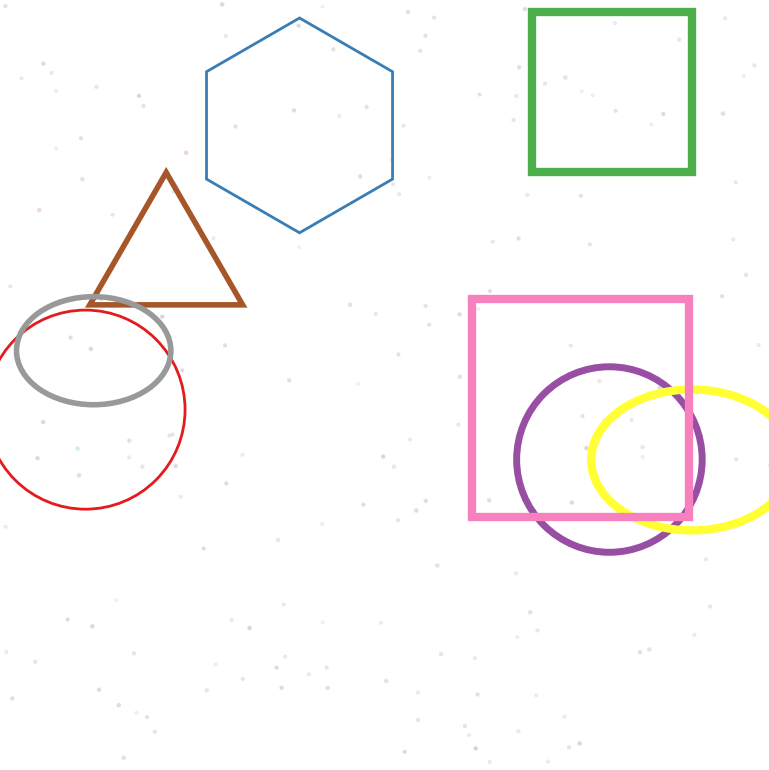[{"shape": "circle", "thickness": 1, "radius": 0.65, "center": [0.111, 0.468]}, {"shape": "hexagon", "thickness": 1, "radius": 0.7, "center": [0.389, 0.837]}, {"shape": "square", "thickness": 3, "radius": 0.52, "center": [0.795, 0.88]}, {"shape": "circle", "thickness": 2.5, "radius": 0.6, "center": [0.791, 0.403]}, {"shape": "oval", "thickness": 3, "radius": 0.65, "center": [0.899, 0.403]}, {"shape": "triangle", "thickness": 2, "radius": 0.57, "center": [0.216, 0.661]}, {"shape": "square", "thickness": 3, "radius": 0.71, "center": [0.754, 0.47]}, {"shape": "oval", "thickness": 2, "radius": 0.5, "center": [0.122, 0.545]}]